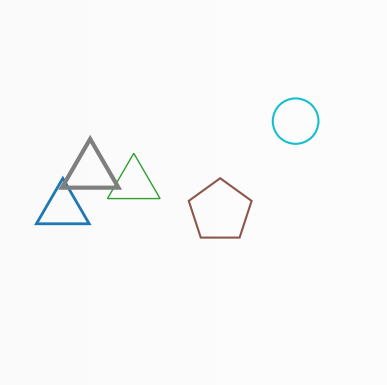[{"shape": "triangle", "thickness": 2, "radius": 0.39, "center": [0.162, 0.458]}, {"shape": "triangle", "thickness": 1, "radius": 0.39, "center": [0.345, 0.523]}, {"shape": "pentagon", "thickness": 1.5, "radius": 0.43, "center": [0.568, 0.452]}, {"shape": "triangle", "thickness": 3, "radius": 0.42, "center": [0.233, 0.555]}, {"shape": "circle", "thickness": 1.5, "radius": 0.29, "center": [0.763, 0.685]}]